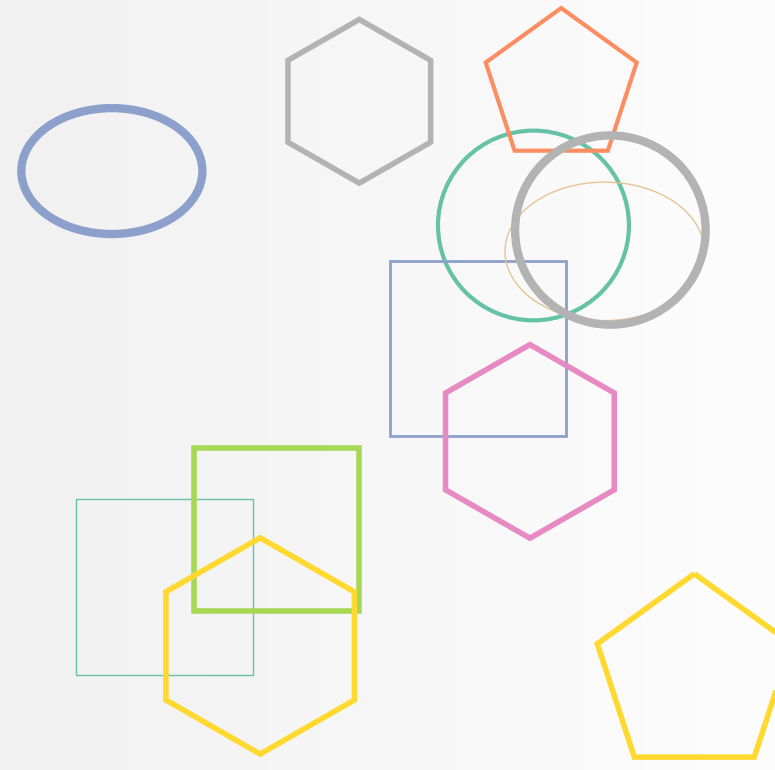[{"shape": "circle", "thickness": 1.5, "radius": 0.62, "center": [0.688, 0.707]}, {"shape": "square", "thickness": 0.5, "radius": 0.57, "center": [0.213, 0.237]}, {"shape": "pentagon", "thickness": 1.5, "radius": 0.51, "center": [0.724, 0.887]}, {"shape": "square", "thickness": 1, "radius": 0.57, "center": [0.617, 0.547]}, {"shape": "oval", "thickness": 3, "radius": 0.58, "center": [0.144, 0.778]}, {"shape": "hexagon", "thickness": 2, "radius": 0.63, "center": [0.684, 0.427]}, {"shape": "square", "thickness": 2, "radius": 0.53, "center": [0.357, 0.312]}, {"shape": "hexagon", "thickness": 2, "radius": 0.7, "center": [0.336, 0.161]}, {"shape": "pentagon", "thickness": 2, "radius": 0.66, "center": [0.896, 0.123]}, {"shape": "oval", "thickness": 0.5, "radius": 0.64, "center": [0.78, 0.674]}, {"shape": "hexagon", "thickness": 2, "radius": 0.53, "center": [0.464, 0.868]}, {"shape": "circle", "thickness": 3, "radius": 0.61, "center": [0.788, 0.701]}]